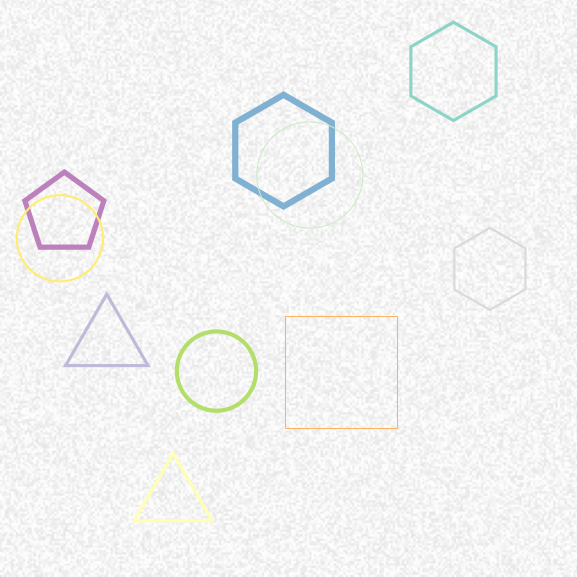[{"shape": "hexagon", "thickness": 1.5, "radius": 0.43, "center": [0.785, 0.876]}, {"shape": "triangle", "thickness": 1.5, "radius": 0.39, "center": [0.3, 0.136]}, {"shape": "triangle", "thickness": 1.5, "radius": 0.41, "center": [0.185, 0.407]}, {"shape": "hexagon", "thickness": 3, "radius": 0.48, "center": [0.491, 0.738]}, {"shape": "square", "thickness": 0.5, "radius": 0.48, "center": [0.59, 0.355]}, {"shape": "circle", "thickness": 2, "radius": 0.34, "center": [0.375, 0.357]}, {"shape": "hexagon", "thickness": 1, "radius": 0.36, "center": [0.848, 0.533]}, {"shape": "pentagon", "thickness": 2.5, "radius": 0.36, "center": [0.111, 0.629]}, {"shape": "circle", "thickness": 0.5, "radius": 0.46, "center": [0.536, 0.696]}, {"shape": "circle", "thickness": 1, "radius": 0.37, "center": [0.104, 0.586]}]